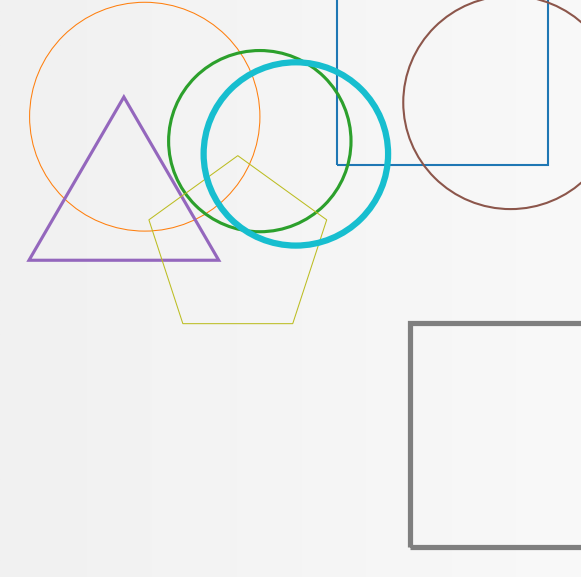[{"shape": "square", "thickness": 1, "radius": 0.9, "center": [0.761, 0.894]}, {"shape": "circle", "thickness": 0.5, "radius": 0.99, "center": [0.249, 0.797]}, {"shape": "circle", "thickness": 1.5, "radius": 0.78, "center": [0.447, 0.755]}, {"shape": "triangle", "thickness": 1.5, "radius": 0.94, "center": [0.213, 0.643]}, {"shape": "circle", "thickness": 1, "radius": 0.92, "center": [0.878, 0.822]}, {"shape": "square", "thickness": 2.5, "radius": 0.97, "center": [0.9, 0.246]}, {"shape": "pentagon", "thickness": 0.5, "radius": 0.8, "center": [0.409, 0.569]}, {"shape": "circle", "thickness": 3, "radius": 0.79, "center": [0.509, 0.733]}]